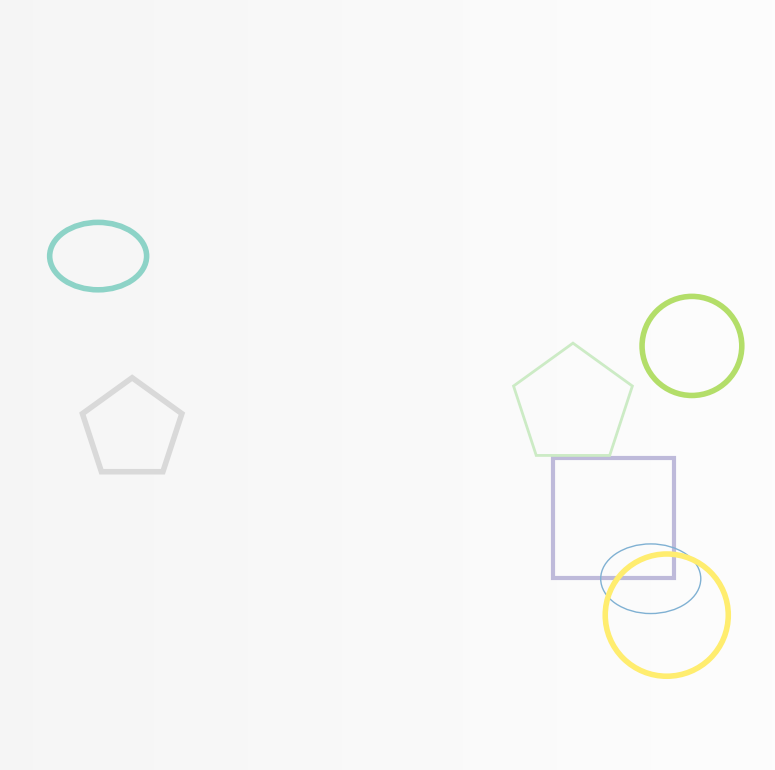[{"shape": "oval", "thickness": 2, "radius": 0.31, "center": [0.127, 0.667]}, {"shape": "square", "thickness": 1.5, "radius": 0.39, "center": [0.792, 0.327]}, {"shape": "oval", "thickness": 0.5, "radius": 0.32, "center": [0.84, 0.248]}, {"shape": "circle", "thickness": 2, "radius": 0.32, "center": [0.893, 0.551]}, {"shape": "pentagon", "thickness": 2, "radius": 0.34, "center": [0.171, 0.442]}, {"shape": "pentagon", "thickness": 1, "radius": 0.4, "center": [0.739, 0.474]}, {"shape": "circle", "thickness": 2, "radius": 0.4, "center": [0.86, 0.201]}]